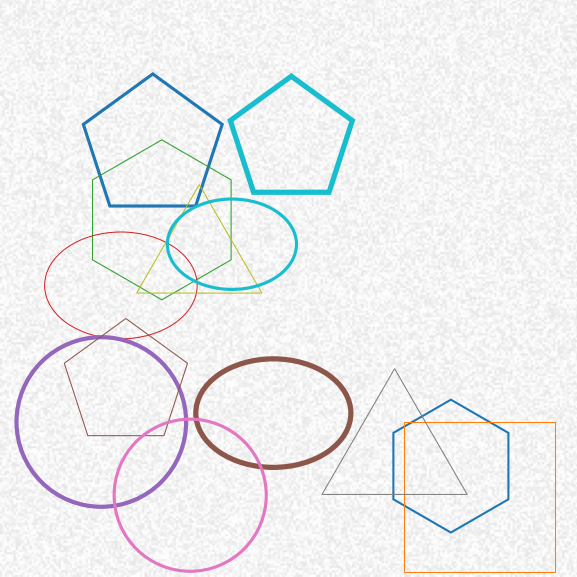[{"shape": "pentagon", "thickness": 1.5, "radius": 0.63, "center": [0.265, 0.745]}, {"shape": "hexagon", "thickness": 1, "radius": 0.58, "center": [0.781, 0.192]}, {"shape": "square", "thickness": 0.5, "radius": 0.65, "center": [0.83, 0.139]}, {"shape": "hexagon", "thickness": 0.5, "radius": 0.69, "center": [0.28, 0.618]}, {"shape": "oval", "thickness": 0.5, "radius": 0.66, "center": [0.209, 0.505]}, {"shape": "circle", "thickness": 2, "radius": 0.73, "center": [0.175, 0.268]}, {"shape": "pentagon", "thickness": 0.5, "radius": 0.56, "center": [0.218, 0.335]}, {"shape": "oval", "thickness": 2.5, "radius": 0.67, "center": [0.473, 0.284]}, {"shape": "circle", "thickness": 1.5, "radius": 0.66, "center": [0.329, 0.142]}, {"shape": "triangle", "thickness": 0.5, "radius": 0.73, "center": [0.683, 0.216]}, {"shape": "triangle", "thickness": 0.5, "radius": 0.63, "center": [0.345, 0.554]}, {"shape": "oval", "thickness": 1.5, "radius": 0.56, "center": [0.402, 0.576]}, {"shape": "pentagon", "thickness": 2.5, "radius": 0.56, "center": [0.504, 0.756]}]